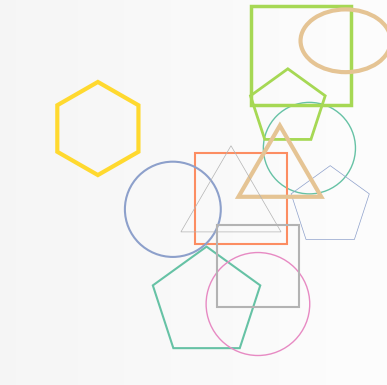[{"shape": "circle", "thickness": 1, "radius": 0.59, "center": [0.798, 0.615]}, {"shape": "pentagon", "thickness": 1.5, "radius": 0.73, "center": [0.533, 0.214]}, {"shape": "square", "thickness": 1.5, "radius": 0.59, "center": [0.623, 0.485]}, {"shape": "circle", "thickness": 1.5, "radius": 0.62, "center": [0.446, 0.456]}, {"shape": "pentagon", "thickness": 0.5, "radius": 0.53, "center": [0.852, 0.464]}, {"shape": "circle", "thickness": 1, "radius": 0.67, "center": [0.666, 0.21]}, {"shape": "pentagon", "thickness": 2, "radius": 0.51, "center": [0.743, 0.72]}, {"shape": "square", "thickness": 2.5, "radius": 0.64, "center": [0.776, 0.855]}, {"shape": "hexagon", "thickness": 3, "radius": 0.6, "center": [0.253, 0.666]}, {"shape": "triangle", "thickness": 3, "radius": 0.62, "center": [0.722, 0.551]}, {"shape": "oval", "thickness": 3, "radius": 0.58, "center": [0.892, 0.894]}, {"shape": "triangle", "thickness": 0.5, "radius": 0.75, "center": [0.596, 0.472]}, {"shape": "square", "thickness": 1.5, "radius": 0.53, "center": [0.665, 0.309]}]